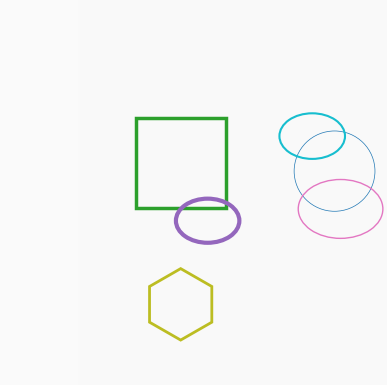[{"shape": "circle", "thickness": 0.5, "radius": 0.52, "center": [0.863, 0.556]}, {"shape": "square", "thickness": 2.5, "radius": 0.58, "center": [0.467, 0.576]}, {"shape": "oval", "thickness": 3, "radius": 0.41, "center": [0.536, 0.427]}, {"shape": "oval", "thickness": 1, "radius": 0.55, "center": [0.879, 0.457]}, {"shape": "hexagon", "thickness": 2, "radius": 0.46, "center": [0.466, 0.21]}, {"shape": "oval", "thickness": 1.5, "radius": 0.42, "center": [0.806, 0.646]}]